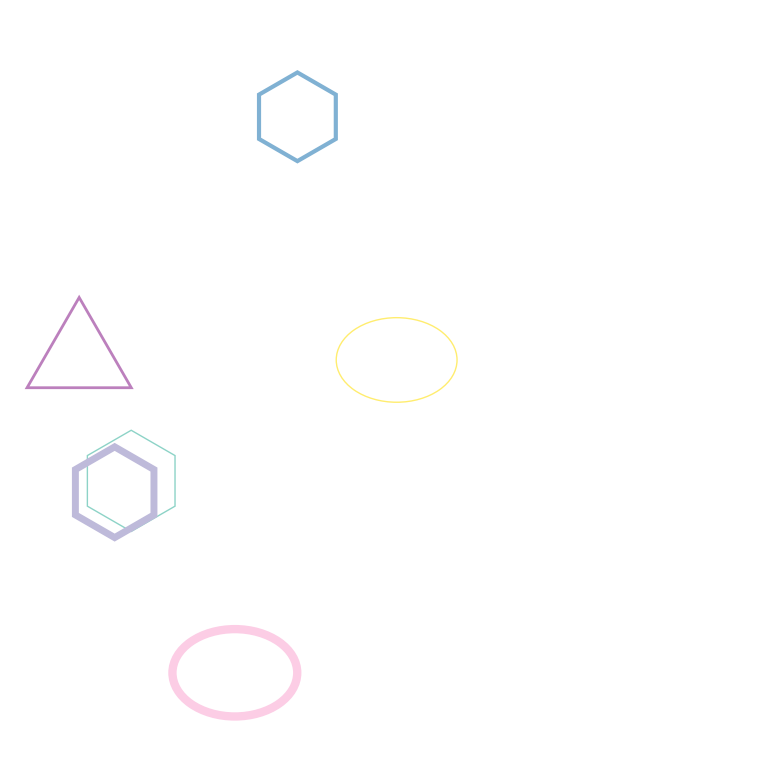[{"shape": "hexagon", "thickness": 0.5, "radius": 0.33, "center": [0.17, 0.375]}, {"shape": "hexagon", "thickness": 2.5, "radius": 0.29, "center": [0.149, 0.361]}, {"shape": "hexagon", "thickness": 1.5, "radius": 0.29, "center": [0.386, 0.848]}, {"shape": "oval", "thickness": 3, "radius": 0.41, "center": [0.305, 0.126]}, {"shape": "triangle", "thickness": 1, "radius": 0.39, "center": [0.103, 0.536]}, {"shape": "oval", "thickness": 0.5, "radius": 0.39, "center": [0.515, 0.533]}]